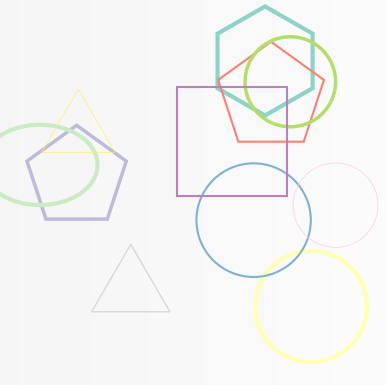[{"shape": "hexagon", "thickness": 3, "radius": 0.71, "center": [0.684, 0.842]}, {"shape": "circle", "thickness": 3, "radius": 0.72, "center": [0.803, 0.204]}, {"shape": "pentagon", "thickness": 2.5, "radius": 0.67, "center": [0.198, 0.54]}, {"shape": "pentagon", "thickness": 1.5, "radius": 0.72, "center": [0.699, 0.748]}, {"shape": "circle", "thickness": 1.5, "radius": 0.74, "center": [0.655, 0.428]}, {"shape": "circle", "thickness": 2.5, "radius": 0.58, "center": [0.749, 0.788]}, {"shape": "circle", "thickness": 0.5, "radius": 0.55, "center": [0.866, 0.467]}, {"shape": "triangle", "thickness": 1, "radius": 0.58, "center": [0.337, 0.249]}, {"shape": "square", "thickness": 1.5, "radius": 0.71, "center": [0.598, 0.633]}, {"shape": "oval", "thickness": 3, "radius": 0.74, "center": [0.103, 0.572]}, {"shape": "triangle", "thickness": 0.5, "radius": 0.55, "center": [0.202, 0.659]}]